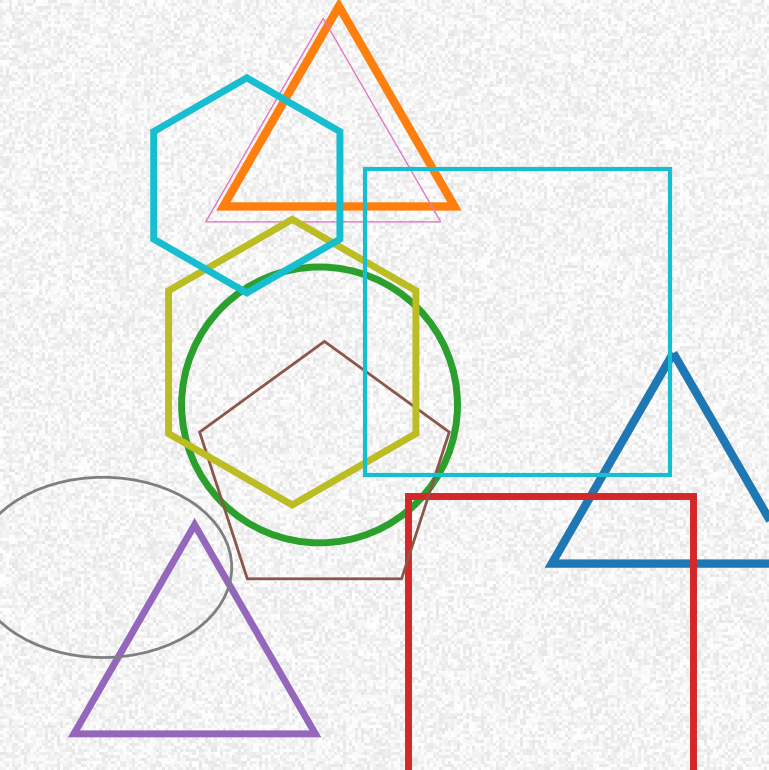[{"shape": "triangle", "thickness": 3, "radius": 0.91, "center": [0.874, 0.359]}, {"shape": "triangle", "thickness": 3, "radius": 0.87, "center": [0.44, 0.819]}, {"shape": "circle", "thickness": 2.5, "radius": 0.9, "center": [0.415, 0.474]}, {"shape": "square", "thickness": 2.5, "radius": 0.92, "center": [0.715, 0.171]}, {"shape": "triangle", "thickness": 2.5, "radius": 0.91, "center": [0.253, 0.137]}, {"shape": "pentagon", "thickness": 1, "radius": 0.85, "center": [0.421, 0.386]}, {"shape": "triangle", "thickness": 0.5, "radius": 0.88, "center": [0.42, 0.8]}, {"shape": "oval", "thickness": 1, "radius": 0.84, "center": [0.134, 0.263]}, {"shape": "hexagon", "thickness": 2.5, "radius": 0.93, "center": [0.38, 0.53]}, {"shape": "hexagon", "thickness": 2.5, "radius": 0.7, "center": [0.321, 0.759]}, {"shape": "square", "thickness": 1.5, "radius": 0.99, "center": [0.672, 0.582]}]